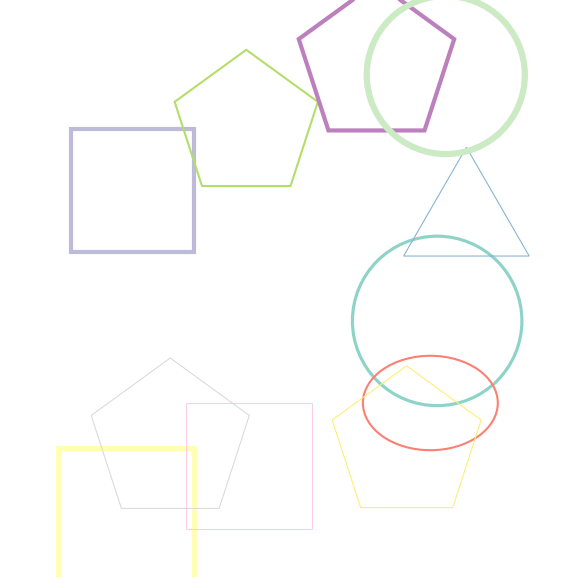[{"shape": "circle", "thickness": 1.5, "radius": 0.73, "center": [0.757, 0.443]}, {"shape": "square", "thickness": 2.5, "radius": 0.59, "center": [0.218, 0.105]}, {"shape": "square", "thickness": 2, "radius": 0.54, "center": [0.229, 0.669]}, {"shape": "oval", "thickness": 1, "radius": 0.58, "center": [0.745, 0.301]}, {"shape": "triangle", "thickness": 0.5, "radius": 0.63, "center": [0.808, 0.619]}, {"shape": "pentagon", "thickness": 1, "radius": 0.65, "center": [0.426, 0.783]}, {"shape": "square", "thickness": 0.5, "radius": 0.54, "center": [0.431, 0.193]}, {"shape": "pentagon", "thickness": 0.5, "radius": 0.72, "center": [0.295, 0.235]}, {"shape": "pentagon", "thickness": 2, "radius": 0.71, "center": [0.652, 0.888]}, {"shape": "circle", "thickness": 3, "radius": 0.68, "center": [0.772, 0.869]}, {"shape": "pentagon", "thickness": 0.5, "radius": 0.68, "center": [0.704, 0.23]}]